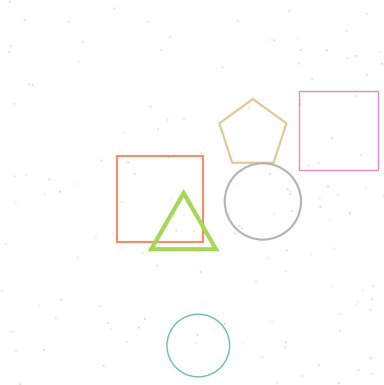[{"shape": "circle", "thickness": 1, "radius": 0.41, "center": [0.515, 0.102]}, {"shape": "square", "thickness": 1.5, "radius": 0.56, "center": [0.415, 0.484]}, {"shape": "square", "thickness": 1, "radius": 0.51, "center": [0.88, 0.662]}, {"shape": "triangle", "thickness": 3, "radius": 0.49, "center": [0.477, 0.401]}, {"shape": "pentagon", "thickness": 1.5, "radius": 0.46, "center": [0.657, 0.651]}, {"shape": "circle", "thickness": 1.5, "radius": 0.5, "center": [0.683, 0.477]}]